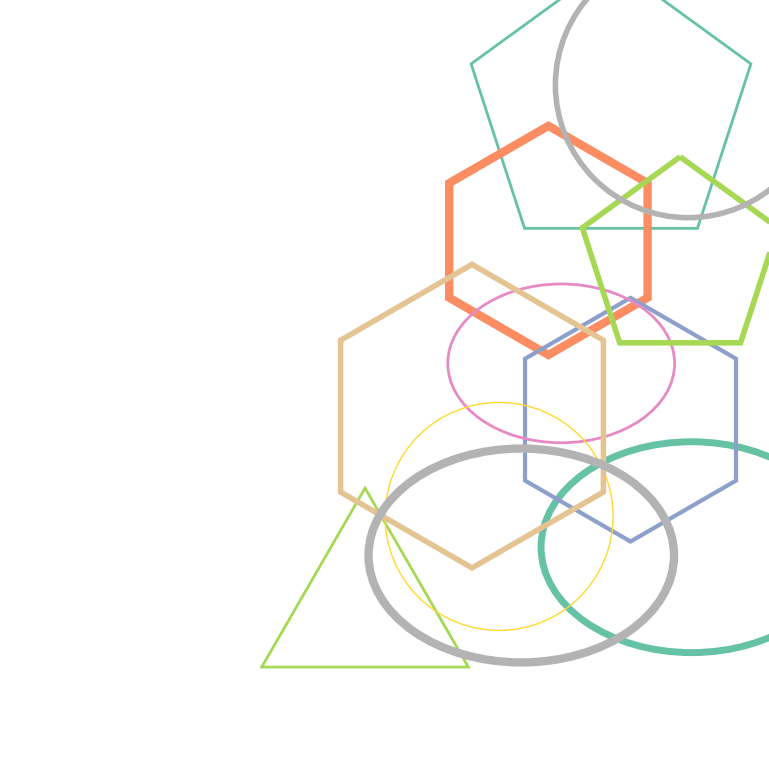[{"shape": "oval", "thickness": 2.5, "radius": 0.98, "center": [0.898, 0.289]}, {"shape": "pentagon", "thickness": 1, "radius": 0.96, "center": [0.794, 0.858]}, {"shape": "hexagon", "thickness": 3, "radius": 0.74, "center": [0.712, 0.688]}, {"shape": "hexagon", "thickness": 1.5, "radius": 0.79, "center": [0.819, 0.455]}, {"shape": "oval", "thickness": 1, "radius": 0.74, "center": [0.729, 0.528]}, {"shape": "pentagon", "thickness": 2, "radius": 0.67, "center": [0.883, 0.663]}, {"shape": "triangle", "thickness": 1, "radius": 0.77, "center": [0.474, 0.211]}, {"shape": "circle", "thickness": 0.5, "radius": 0.74, "center": [0.648, 0.329]}, {"shape": "hexagon", "thickness": 2, "radius": 0.99, "center": [0.613, 0.46]}, {"shape": "oval", "thickness": 3, "radius": 0.99, "center": [0.677, 0.279]}, {"shape": "circle", "thickness": 2, "radius": 0.86, "center": [0.894, 0.89]}]